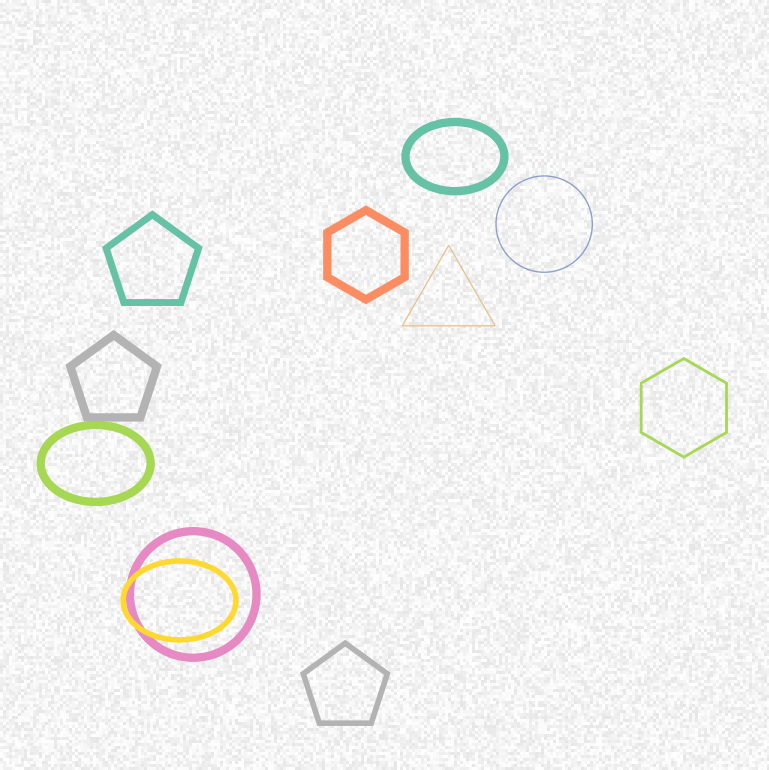[{"shape": "pentagon", "thickness": 2.5, "radius": 0.32, "center": [0.198, 0.658]}, {"shape": "oval", "thickness": 3, "radius": 0.32, "center": [0.591, 0.797]}, {"shape": "hexagon", "thickness": 3, "radius": 0.29, "center": [0.475, 0.669]}, {"shape": "circle", "thickness": 0.5, "radius": 0.31, "center": [0.707, 0.709]}, {"shape": "circle", "thickness": 3, "radius": 0.41, "center": [0.251, 0.228]}, {"shape": "hexagon", "thickness": 1, "radius": 0.32, "center": [0.888, 0.47]}, {"shape": "oval", "thickness": 3, "radius": 0.36, "center": [0.124, 0.398]}, {"shape": "oval", "thickness": 2, "radius": 0.37, "center": [0.233, 0.22]}, {"shape": "triangle", "thickness": 0.5, "radius": 0.35, "center": [0.583, 0.612]}, {"shape": "pentagon", "thickness": 3, "radius": 0.3, "center": [0.148, 0.506]}, {"shape": "pentagon", "thickness": 2, "radius": 0.29, "center": [0.448, 0.107]}]